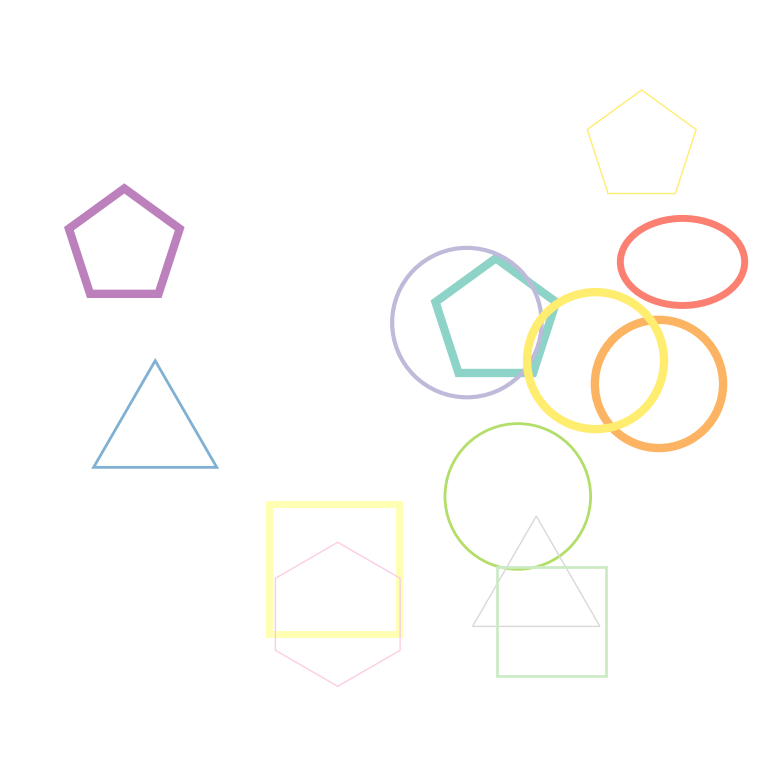[{"shape": "pentagon", "thickness": 3, "radius": 0.41, "center": [0.644, 0.582]}, {"shape": "square", "thickness": 2.5, "radius": 0.42, "center": [0.434, 0.261]}, {"shape": "circle", "thickness": 1.5, "radius": 0.49, "center": [0.606, 0.581]}, {"shape": "oval", "thickness": 2.5, "radius": 0.4, "center": [0.886, 0.66]}, {"shape": "triangle", "thickness": 1, "radius": 0.46, "center": [0.202, 0.439]}, {"shape": "circle", "thickness": 3, "radius": 0.42, "center": [0.856, 0.501]}, {"shape": "circle", "thickness": 1, "radius": 0.47, "center": [0.672, 0.355]}, {"shape": "hexagon", "thickness": 0.5, "radius": 0.47, "center": [0.439, 0.202]}, {"shape": "triangle", "thickness": 0.5, "radius": 0.48, "center": [0.696, 0.234]}, {"shape": "pentagon", "thickness": 3, "radius": 0.38, "center": [0.161, 0.68]}, {"shape": "square", "thickness": 1, "radius": 0.35, "center": [0.716, 0.193]}, {"shape": "pentagon", "thickness": 0.5, "radius": 0.37, "center": [0.833, 0.809]}, {"shape": "circle", "thickness": 3, "radius": 0.44, "center": [0.773, 0.532]}]